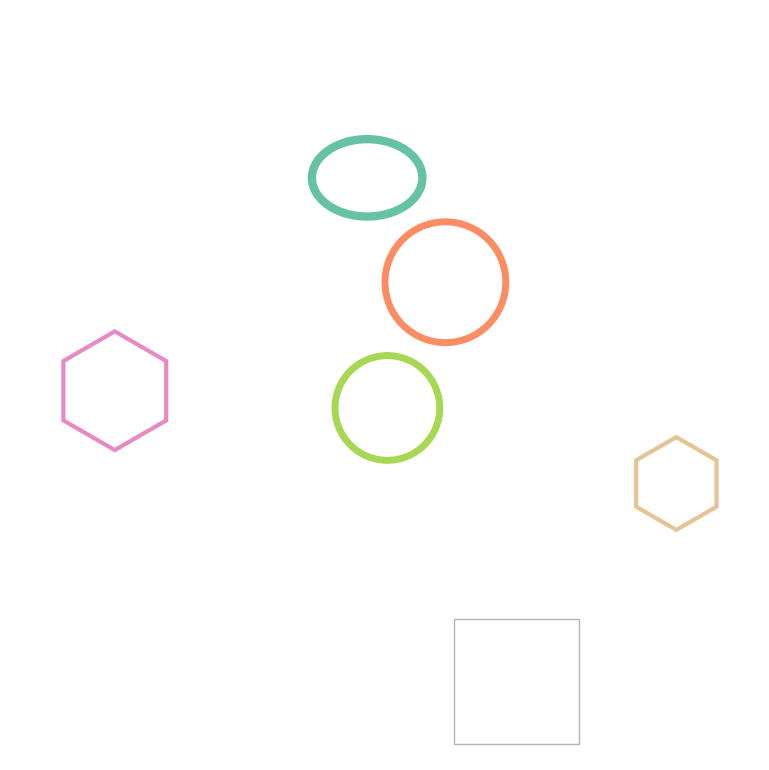[{"shape": "oval", "thickness": 3, "radius": 0.36, "center": [0.477, 0.769]}, {"shape": "circle", "thickness": 2.5, "radius": 0.39, "center": [0.578, 0.633]}, {"shape": "hexagon", "thickness": 1.5, "radius": 0.39, "center": [0.149, 0.493]}, {"shape": "circle", "thickness": 2.5, "radius": 0.34, "center": [0.503, 0.47]}, {"shape": "hexagon", "thickness": 1.5, "radius": 0.3, "center": [0.878, 0.372]}, {"shape": "square", "thickness": 0.5, "radius": 0.4, "center": [0.67, 0.115]}]